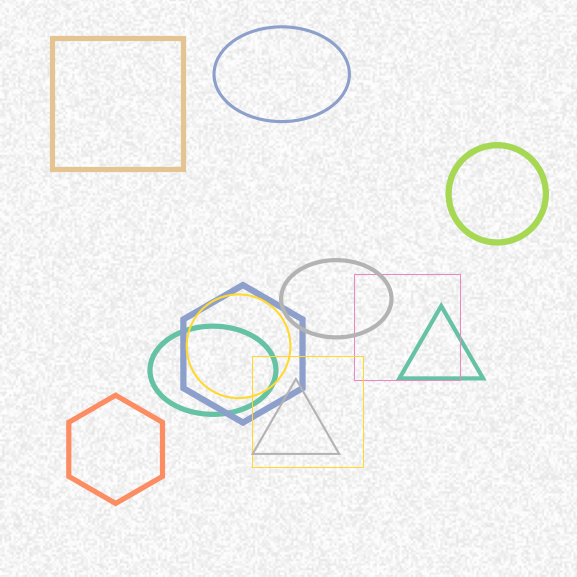[{"shape": "triangle", "thickness": 2, "radius": 0.42, "center": [0.764, 0.386]}, {"shape": "oval", "thickness": 2.5, "radius": 0.55, "center": [0.369, 0.358]}, {"shape": "hexagon", "thickness": 2.5, "radius": 0.47, "center": [0.2, 0.221]}, {"shape": "hexagon", "thickness": 3, "radius": 0.6, "center": [0.421, 0.386]}, {"shape": "oval", "thickness": 1.5, "radius": 0.59, "center": [0.488, 0.871]}, {"shape": "square", "thickness": 0.5, "radius": 0.46, "center": [0.705, 0.433]}, {"shape": "circle", "thickness": 3, "radius": 0.42, "center": [0.861, 0.664]}, {"shape": "circle", "thickness": 1, "radius": 0.45, "center": [0.413, 0.4]}, {"shape": "square", "thickness": 0.5, "radius": 0.48, "center": [0.533, 0.286]}, {"shape": "square", "thickness": 2.5, "radius": 0.57, "center": [0.204, 0.82]}, {"shape": "triangle", "thickness": 1, "radius": 0.43, "center": [0.512, 0.256]}, {"shape": "oval", "thickness": 2, "radius": 0.48, "center": [0.582, 0.482]}]